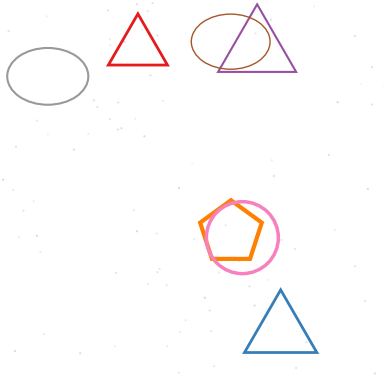[{"shape": "triangle", "thickness": 2, "radius": 0.44, "center": [0.358, 0.875]}, {"shape": "triangle", "thickness": 2, "radius": 0.54, "center": [0.729, 0.139]}, {"shape": "triangle", "thickness": 1.5, "radius": 0.59, "center": [0.668, 0.872]}, {"shape": "pentagon", "thickness": 3, "radius": 0.42, "center": [0.6, 0.396]}, {"shape": "oval", "thickness": 1, "radius": 0.51, "center": [0.599, 0.892]}, {"shape": "circle", "thickness": 2.5, "radius": 0.47, "center": [0.63, 0.383]}, {"shape": "oval", "thickness": 1.5, "radius": 0.53, "center": [0.124, 0.802]}]